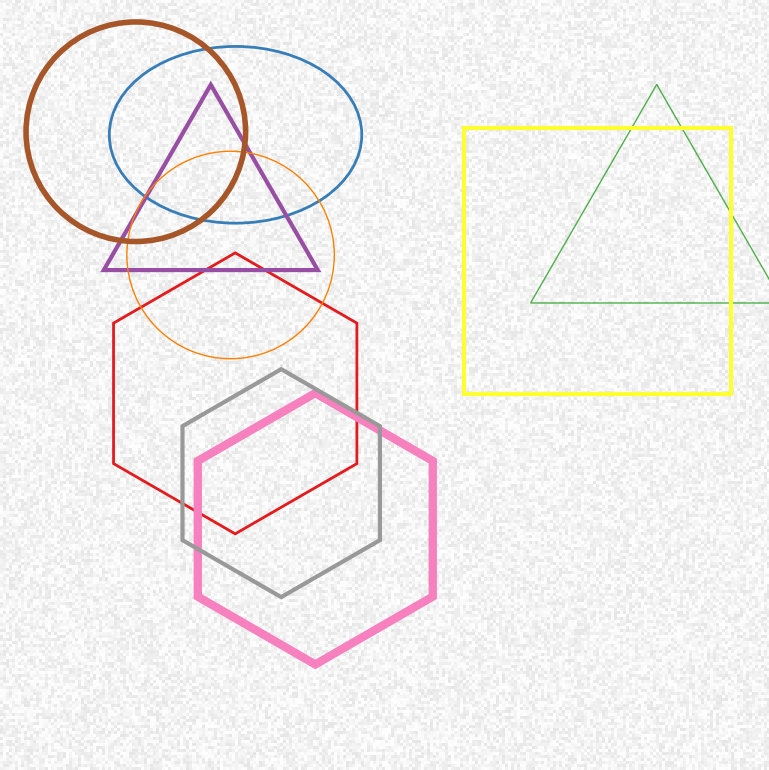[{"shape": "hexagon", "thickness": 1, "radius": 0.91, "center": [0.305, 0.489]}, {"shape": "oval", "thickness": 1, "radius": 0.82, "center": [0.306, 0.825]}, {"shape": "triangle", "thickness": 0.5, "radius": 0.95, "center": [0.853, 0.701]}, {"shape": "triangle", "thickness": 1.5, "radius": 0.8, "center": [0.274, 0.729]}, {"shape": "circle", "thickness": 0.5, "radius": 0.67, "center": [0.299, 0.669]}, {"shape": "square", "thickness": 1.5, "radius": 0.87, "center": [0.776, 0.661]}, {"shape": "circle", "thickness": 2, "radius": 0.71, "center": [0.176, 0.829]}, {"shape": "hexagon", "thickness": 3, "radius": 0.88, "center": [0.409, 0.313]}, {"shape": "hexagon", "thickness": 1.5, "radius": 0.74, "center": [0.365, 0.373]}]